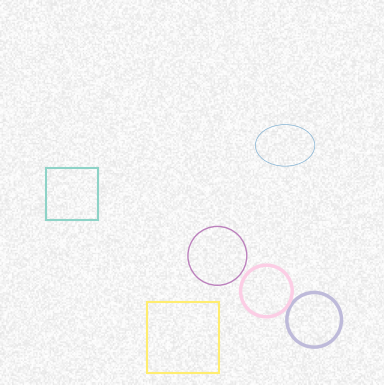[{"shape": "square", "thickness": 1.5, "radius": 0.34, "center": [0.186, 0.496]}, {"shape": "circle", "thickness": 2.5, "radius": 0.36, "center": [0.816, 0.169]}, {"shape": "oval", "thickness": 0.5, "radius": 0.39, "center": [0.741, 0.622]}, {"shape": "circle", "thickness": 2.5, "radius": 0.34, "center": [0.692, 0.244]}, {"shape": "circle", "thickness": 1, "radius": 0.38, "center": [0.565, 0.335]}, {"shape": "square", "thickness": 1.5, "radius": 0.46, "center": [0.476, 0.123]}]